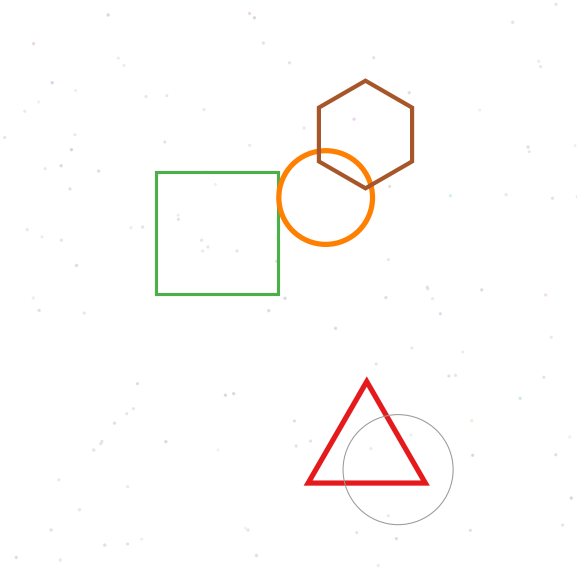[{"shape": "triangle", "thickness": 2.5, "radius": 0.59, "center": [0.635, 0.221]}, {"shape": "square", "thickness": 1.5, "radius": 0.53, "center": [0.376, 0.595]}, {"shape": "circle", "thickness": 2.5, "radius": 0.41, "center": [0.564, 0.657]}, {"shape": "hexagon", "thickness": 2, "radius": 0.47, "center": [0.633, 0.766]}, {"shape": "circle", "thickness": 0.5, "radius": 0.48, "center": [0.689, 0.186]}]